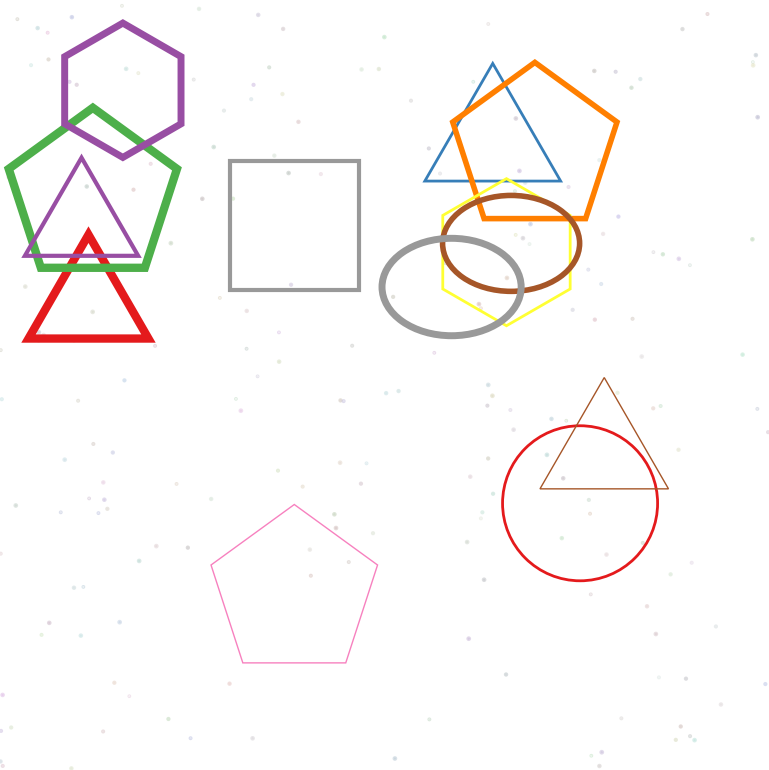[{"shape": "circle", "thickness": 1, "radius": 0.5, "center": [0.753, 0.346]}, {"shape": "triangle", "thickness": 3, "radius": 0.45, "center": [0.115, 0.605]}, {"shape": "triangle", "thickness": 1, "radius": 0.51, "center": [0.64, 0.816]}, {"shape": "pentagon", "thickness": 3, "radius": 0.57, "center": [0.121, 0.745]}, {"shape": "triangle", "thickness": 1.5, "radius": 0.42, "center": [0.106, 0.71]}, {"shape": "hexagon", "thickness": 2.5, "radius": 0.44, "center": [0.16, 0.883]}, {"shape": "pentagon", "thickness": 2, "radius": 0.56, "center": [0.695, 0.807]}, {"shape": "hexagon", "thickness": 1, "radius": 0.48, "center": [0.658, 0.672]}, {"shape": "triangle", "thickness": 0.5, "radius": 0.48, "center": [0.785, 0.413]}, {"shape": "oval", "thickness": 2, "radius": 0.44, "center": [0.664, 0.684]}, {"shape": "pentagon", "thickness": 0.5, "radius": 0.57, "center": [0.382, 0.231]}, {"shape": "square", "thickness": 1.5, "radius": 0.42, "center": [0.382, 0.707]}, {"shape": "oval", "thickness": 2.5, "radius": 0.45, "center": [0.586, 0.627]}]